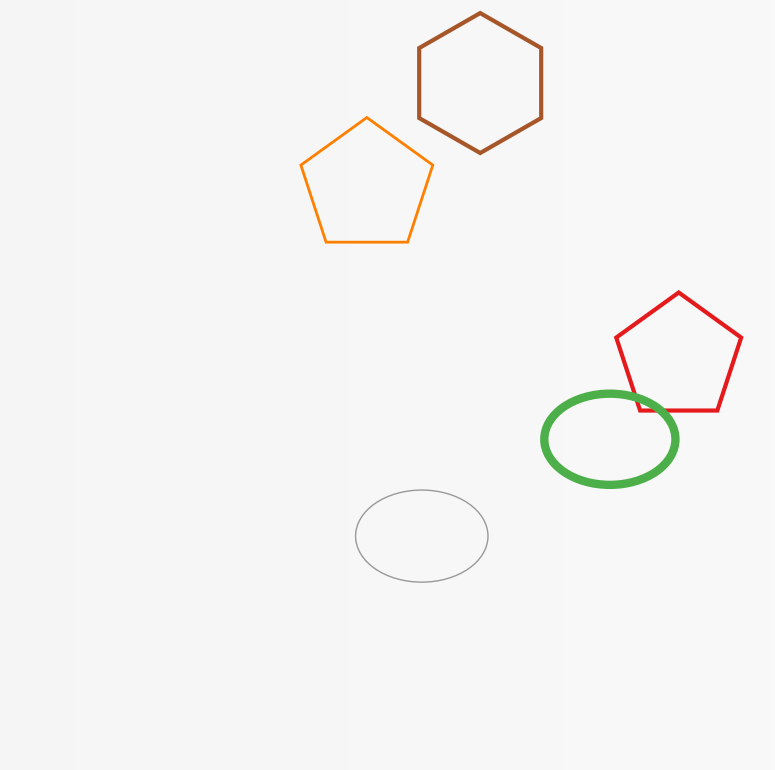[{"shape": "pentagon", "thickness": 1.5, "radius": 0.42, "center": [0.876, 0.535]}, {"shape": "oval", "thickness": 3, "radius": 0.42, "center": [0.787, 0.43]}, {"shape": "pentagon", "thickness": 1, "radius": 0.45, "center": [0.473, 0.758]}, {"shape": "hexagon", "thickness": 1.5, "radius": 0.45, "center": [0.62, 0.892]}, {"shape": "oval", "thickness": 0.5, "radius": 0.43, "center": [0.544, 0.304]}]